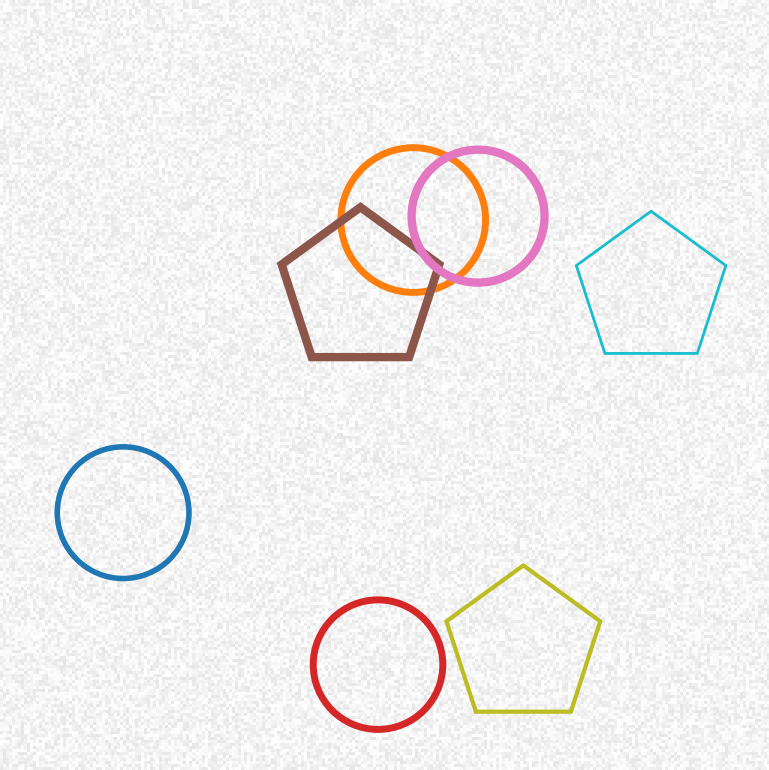[{"shape": "circle", "thickness": 2, "radius": 0.43, "center": [0.16, 0.334]}, {"shape": "circle", "thickness": 2.5, "radius": 0.47, "center": [0.537, 0.714]}, {"shape": "circle", "thickness": 2.5, "radius": 0.42, "center": [0.491, 0.137]}, {"shape": "pentagon", "thickness": 3, "radius": 0.54, "center": [0.468, 0.623]}, {"shape": "circle", "thickness": 3, "radius": 0.43, "center": [0.621, 0.719]}, {"shape": "pentagon", "thickness": 1.5, "radius": 0.53, "center": [0.68, 0.161]}, {"shape": "pentagon", "thickness": 1, "radius": 0.51, "center": [0.846, 0.624]}]